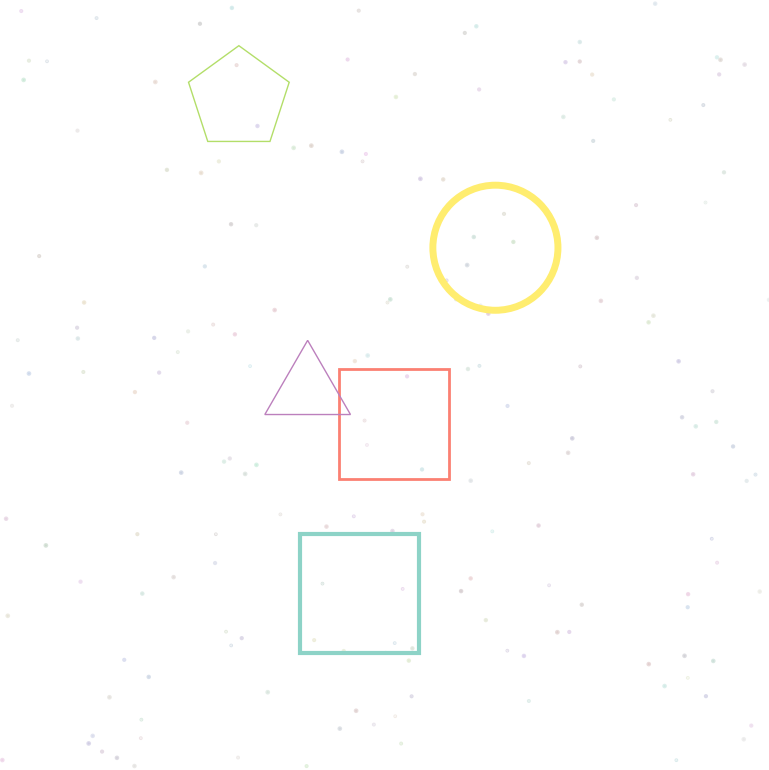[{"shape": "square", "thickness": 1.5, "radius": 0.39, "center": [0.467, 0.23]}, {"shape": "square", "thickness": 1, "radius": 0.36, "center": [0.512, 0.45]}, {"shape": "pentagon", "thickness": 0.5, "radius": 0.34, "center": [0.31, 0.872]}, {"shape": "triangle", "thickness": 0.5, "radius": 0.32, "center": [0.4, 0.494]}, {"shape": "circle", "thickness": 2.5, "radius": 0.41, "center": [0.643, 0.678]}]